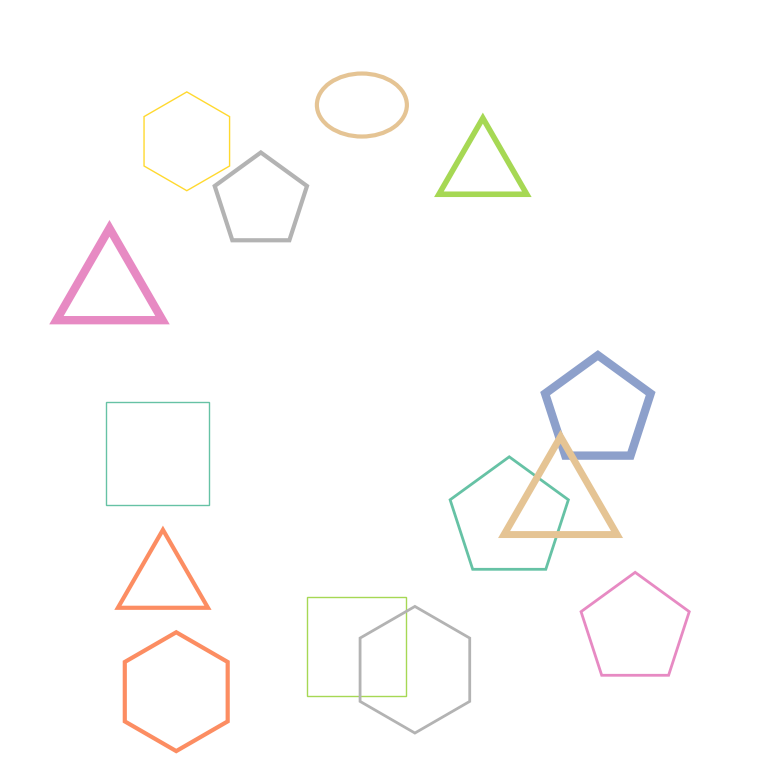[{"shape": "square", "thickness": 0.5, "radius": 0.34, "center": [0.204, 0.411]}, {"shape": "pentagon", "thickness": 1, "radius": 0.4, "center": [0.661, 0.326]}, {"shape": "hexagon", "thickness": 1.5, "radius": 0.39, "center": [0.229, 0.102]}, {"shape": "triangle", "thickness": 1.5, "radius": 0.34, "center": [0.212, 0.244]}, {"shape": "pentagon", "thickness": 3, "radius": 0.36, "center": [0.776, 0.467]}, {"shape": "triangle", "thickness": 3, "radius": 0.4, "center": [0.142, 0.624]}, {"shape": "pentagon", "thickness": 1, "radius": 0.37, "center": [0.825, 0.183]}, {"shape": "square", "thickness": 0.5, "radius": 0.32, "center": [0.463, 0.161]}, {"shape": "triangle", "thickness": 2, "radius": 0.33, "center": [0.627, 0.781]}, {"shape": "hexagon", "thickness": 0.5, "radius": 0.32, "center": [0.243, 0.816]}, {"shape": "oval", "thickness": 1.5, "radius": 0.29, "center": [0.47, 0.864]}, {"shape": "triangle", "thickness": 2.5, "radius": 0.42, "center": [0.728, 0.348]}, {"shape": "pentagon", "thickness": 1.5, "radius": 0.32, "center": [0.339, 0.739]}, {"shape": "hexagon", "thickness": 1, "radius": 0.41, "center": [0.539, 0.13]}]